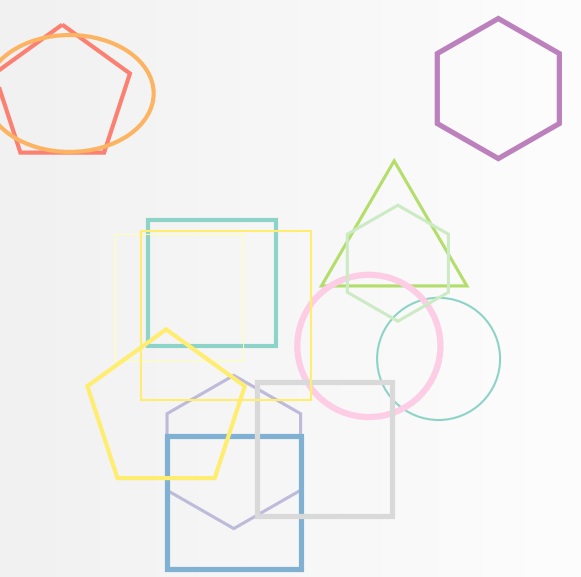[{"shape": "circle", "thickness": 1, "radius": 0.53, "center": [0.755, 0.378]}, {"shape": "square", "thickness": 2, "radius": 0.55, "center": [0.365, 0.509]}, {"shape": "square", "thickness": 0.5, "radius": 0.55, "center": [0.308, 0.484]}, {"shape": "hexagon", "thickness": 1.5, "radius": 0.66, "center": [0.402, 0.216]}, {"shape": "pentagon", "thickness": 2, "radius": 0.61, "center": [0.107, 0.834]}, {"shape": "square", "thickness": 2.5, "radius": 0.58, "center": [0.403, 0.129]}, {"shape": "oval", "thickness": 2, "radius": 0.72, "center": [0.12, 0.837]}, {"shape": "triangle", "thickness": 1.5, "radius": 0.72, "center": [0.678, 0.576]}, {"shape": "circle", "thickness": 3, "radius": 0.62, "center": [0.635, 0.4]}, {"shape": "square", "thickness": 2.5, "radius": 0.58, "center": [0.559, 0.221]}, {"shape": "hexagon", "thickness": 2.5, "radius": 0.61, "center": [0.857, 0.846]}, {"shape": "hexagon", "thickness": 1.5, "radius": 0.5, "center": [0.685, 0.543]}, {"shape": "pentagon", "thickness": 2, "radius": 0.71, "center": [0.286, 0.286]}, {"shape": "square", "thickness": 1, "radius": 0.73, "center": [0.389, 0.452]}]